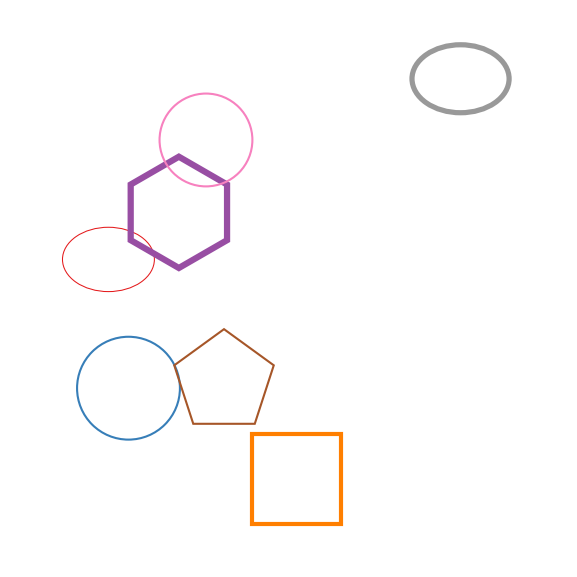[{"shape": "oval", "thickness": 0.5, "radius": 0.4, "center": [0.188, 0.55]}, {"shape": "circle", "thickness": 1, "radius": 0.45, "center": [0.222, 0.327]}, {"shape": "hexagon", "thickness": 3, "radius": 0.48, "center": [0.31, 0.631]}, {"shape": "square", "thickness": 2, "radius": 0.39, "center": [0.513, 0.169]}, {"shape": "pentagon", "thickness": 1, "radius": 0.45, "center": [0.388, 0.339]}, {"shape": "circle", "thickness": 1, "radius": 0.4, "center": [0.357, 0.757]}, {"shape": "oval", "thickness": 2.5, "radius": 0.42, "center": [0.797, 0.863]}]